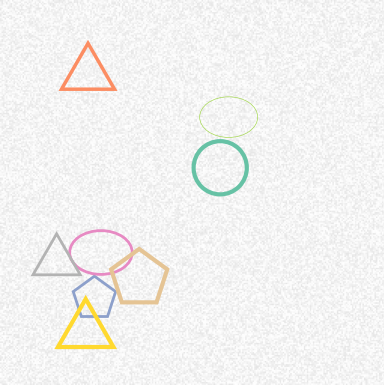[{"shape": "circle", "thickness": 3, "radius": 0.35, "center": [0.572, 0.564]}, {"shape": "triangle", "thickness": 2.5, "radius": 0.4, "center": [0.229, 0.808]}, {"shape": "pentagon", "thickness": 2, "radius": 0.29, "center": [0.245, 0.225]}, {"shape": "oval", "thickness": 2, "radius": 0.41, "center": [0.262, 0.344]}, {"shape": "oval", "thickness": 0.5, "radius": 0.38, "center": [0.594, 0.696]}, {"shape": "triangle", "thickness": 3, "radius": 0.42, "center": [0.223, 0.14]}, {"shape": "pentagon", "thickness": 3, "radius": 0.38, "center": [0.362, 0.277]}, {"shape": "triangle", "thickness": 2, "radius": 0.35, "center": [0.147, 0.322]}]